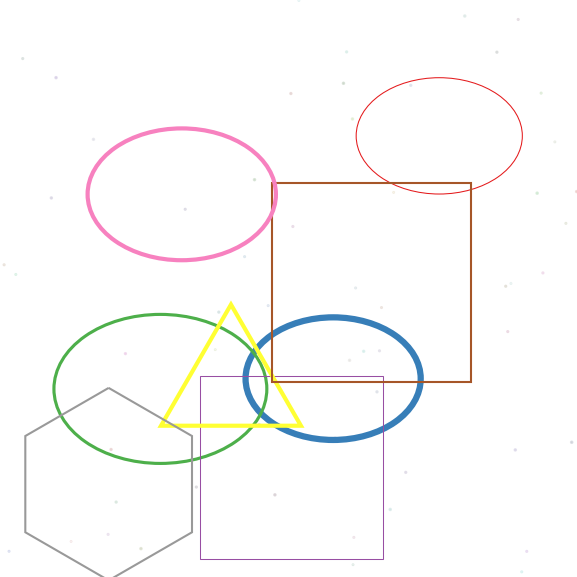[{"shape": "oval", "thickness": 0.5, "radius": 0.72, "center": [0.761, 0.764]}, {"shape": "oval", "thickness": 3, "radius": 0.76, "center": [0.577, 0.343]}, {"shape": "oval", "thickness": 1.5, "radius": 0.92, "center": [0.278, 0.326]}, {"shape": "square", "thickness": 0.5, "radius": 0.79, "center": [0.505, 0.19]}, {"shape": "triangle", "thickness": 2, "radius": 0.7, "center": [0.4, 0.332]}, {"shape": "square", "thickness": 1, "radius": 0.86, "center": [0.644, 0.51]}, {"shape": "oval", "thickness": 2, "radius": 0.82, "center": [0.315, 0.663]}, {"shape": "hexagon", "thickness": 1, "radius": 0.83, "center": [0.188, 0.161]}]